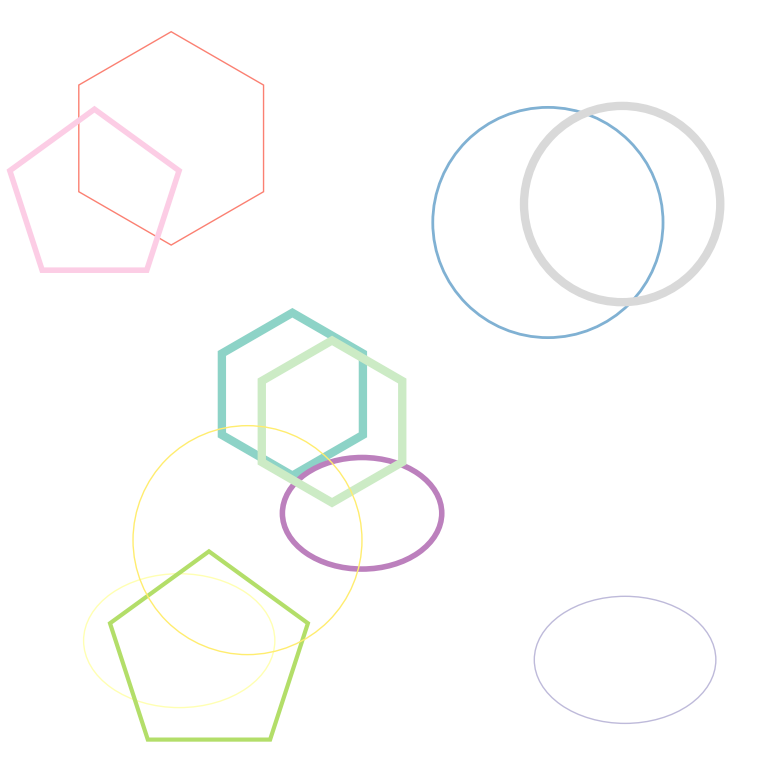[{"shape": "hexagon", "thickness": 3, "radius": 0.53, "center": [0.38, 0.488]}, {"shape": "oval", "thickness": 0.5, "radius": 0.62, "center": [0.233, 0.168]}, {"shape": "oval", "thickness": 0.5, "radius": 0.59, "center": [0.812, 0.143]}, {"shape": "hexagon", "thickness": 0.5, "radius": 0.69, "center": [0.222, 0.82]}, {"shape": "circle", "thickness": 1, "radius": 0.75, "center": [0.712, 0.711]}, {"shape": "pentagon", "thickness": 1.5, "radius": 0.68, "center": [0.271, 0.149]}, {"shape": "pentagon", "thickness": 2, "radius": 0.58, "center": [0.123, 0.743]}, {"shape": "circle", "thickness": 3, "radius": 0.64, "center": [0.808, 0.735]}, {"shape": "oval", "thickness": 2, "radius": 0.52, "center": [0.47, 0.333]}, {"shape": "hexagon", "thickness": 3, "radius": 0.53, "center": [0.431, 0.453]}, {"shape": "circle", "thickness": 0.5, "radius": 0.74, "center": [0.321, 0.299]}]